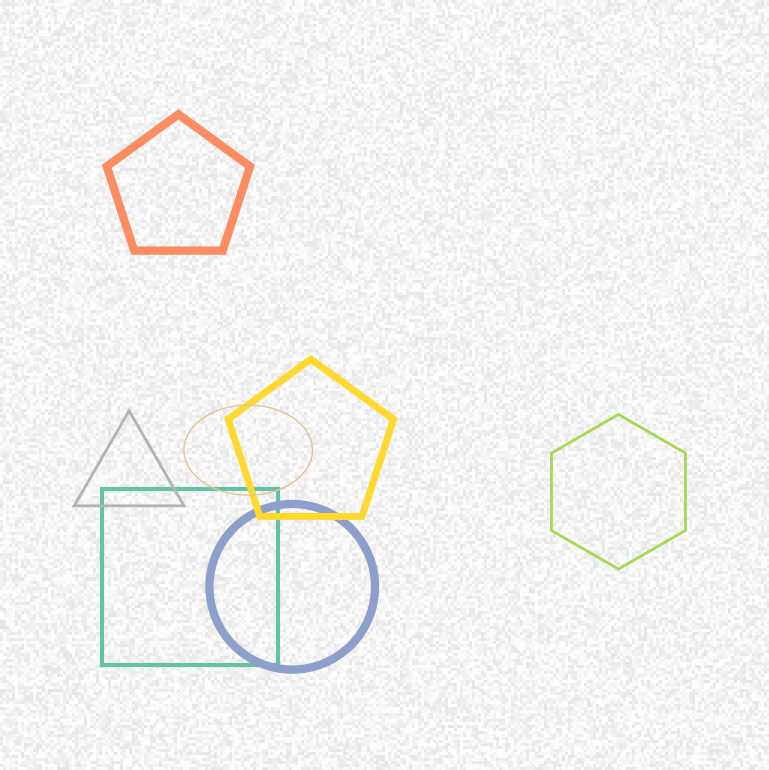[{"shape": "square", "thickness": 1.5, "radius": 0.57, "center": [0.247, 0.25]}, {"shape": "pentagon", "thickness": 3, "radius": 0.49, "center": [0.232, 0.754]}, {"shape": "circle", "thickness": 3, "radius": 0.54, "center": [0.38, 0.238]}, {"shape": "hexagon", "thickness": 1, "radius": 0.5, "center": [0.803, 0.361]}, {"shape": "pentagon", "thickness": 2.5, "radius": 0.56, "center": [0.404, 0.421]}, {"shape": "oval", "thickness": 0.5, "radius": 0.42, "center": [0.322, 0.415]}, {"shape": "triangle", "thickness": 1, "radius": 0.41, "center": [0.168, 0.384]}]